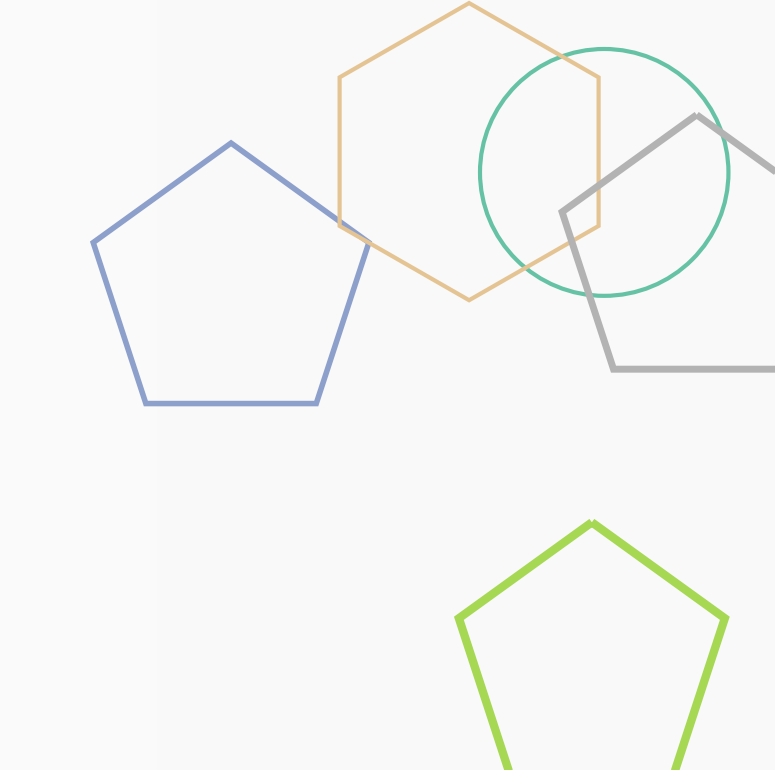[{"shape": "circle", "thickness": 1.5, "radius": 0.8, "center": [0.78, 0.776]}, {"shape": "pentagon", "thickness": 2, "radius": 0.94, "center": [0.298, 0.627]}, {"shape": "pentagon", "thickness": 3, "radius": 0.9, "center": [0.764, 0.141]}, {"shape": "hexagon", "thickness": 1.5, "radius": 0.96, "center": [0.605, 0.803]}, {"shape": "pentagon", "thickness": 2.5, "radius": 0.91, "center": [0.899, 0.668]}]